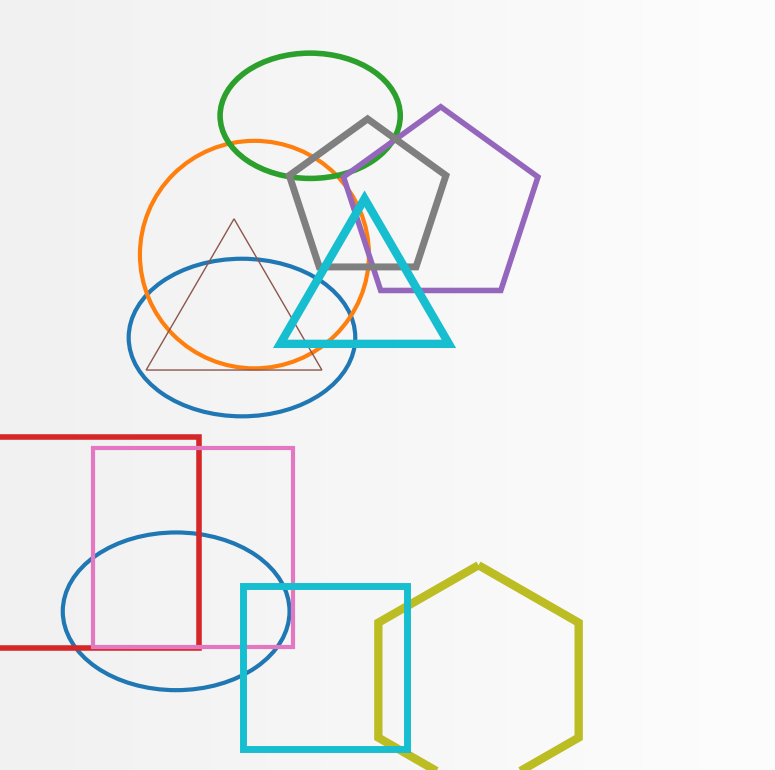[{"shape": "oval", "thickness": 1.5, "radius": 0.73, "center": [0.312, 0.562]}, {"shape": "oval", "thickness": 1.5, "radius": 0.73, "center": [0.227, 0.206]}, {"shape": "circle", "thickness": 1.5, "radius": 0.74, "center": [0.328, 0.669]}, {"shape": "oval", "thickness": 2, "radius": 0.58, "center": [0.4, 0.85]}, {"shape": "square", "thickness": 2, "radius": 0.68, "center": [0.121, 0.296]}, {"shape": "pentagon", "thickness": 2, "radius": 0.66, "center": [0.569, 0.729]}, {"shape": "triangle", "thickness": 0.5, "radius": 0.65, "center": [0.302, 0.585]}, {"shape": "square", "thickness": 1.5, "radius": 0.65, "center": [0.249, 0.289]}, {"shape": "pentagon", "thickness": 2.5, "radius": 0.53, "center": [0.474, 0.739]}, {"shape": "hexagon", "thickness": 3, "radius": 0.75, "center": [0.617, 0.117]}, {"shape": "square", "thickness": 2.5, "radius": 0.53, "center": [0.419, 0.133]}, {"shape": "triangle", "thickness": 3, "radius": 0.63, "center": [0.47, 0.616]}]